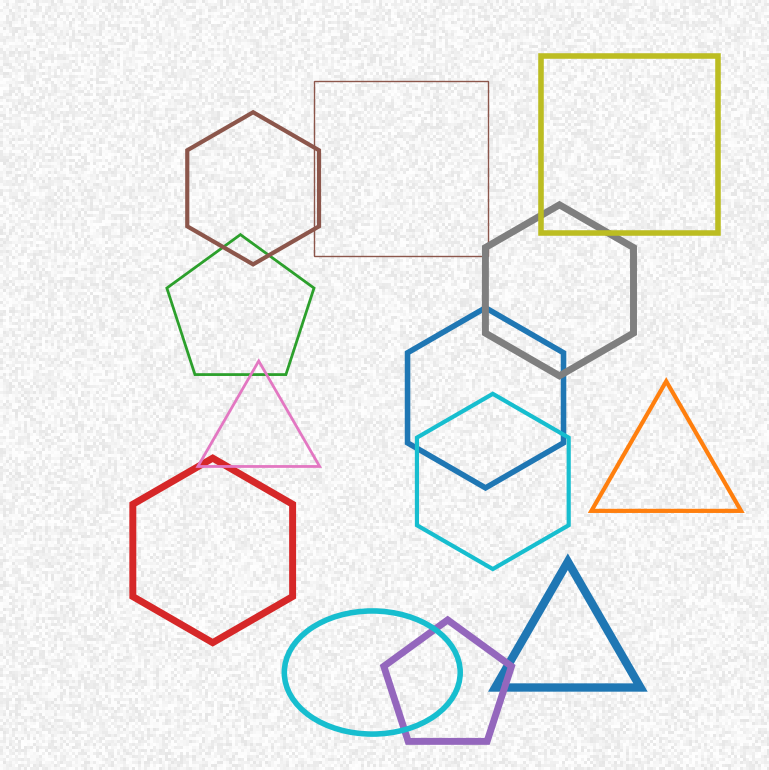[{"shape": "triangle", "thickness": 3, "radius": 0.54, "center": [0.737, 0.162]}, {"shape": "hexagon", "thickness": 2, "radius": 0.58, "center": [0.631, 0.483]}, {"shape": "triangle", "thickness": 1.5, "radius": 0.56, "center": [0.865, 0.393]}, {"shape": "pentagon", "thickness": 1, "radius": 0.5, "center": [0.312, 0.595]}, {"shape": "hexagon", "thickness": 2.5, "radius": 0.6, "center": [0.276, 0.285]}, {"shape": "pentagon", "thickness": 2.5, "radius": 0.44, "center": [0.581, 0.108]}, {"shape": "square", "thickness": 0.5, "radius": 0.57, "center": [0.521, 0.781]}, {"shape": "hexagon", "thickness": 1.5, "radius": 0.49, "center": [0.329, 0.755]}, {"shape": "triangle", "thickness": 1, "radius": 0.46, "center": [0.336, 0.44]}, {"shape": "hexagon", "thickness": 2.5, "radius": 0.56, "center": [0.727, 0.623]}, {"shape": "square", "thickness": 2, "radius": 0.57, "center": [0.817, 0.813]}, {"shape": "oval", "thickness": 2, "radius": 0.57, "center": [0.483, 0.127]}, {"shape": "hexagon", "thickness": 1.5, "radius": 0.57, "center": [0.64, 0.375]}]